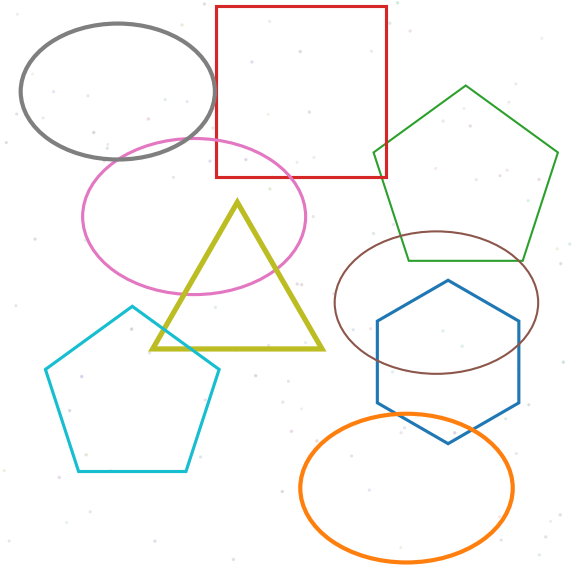[{"shape": "hexagon", "thickness": 1.5, "radius": 0.71, "center": [0.776, 0.372]}, {"shape": "oval", "thickness": 2, "radius": 0.92, "center": [0.704, 0.154]}, {"shape": "pentagon", "thickness": 1, "radius": 0.84, "center": [0.807, 0.683]}, {"shape": "square", "thickness": 1.5, "radius": 0.74, "center": [0.521, 0.841]}, {"shape": "oval", "thickness": 1, "radius": 0.88, "center": [0.756, 0.475]}, {"shape": "oval", "thickness": 1.5, "radius": 0.97, "center": [0.336, 0.624]}, {"shape": "oval", "thickness": 2, "radius": 0.84, "center": [0.204, 0.841]}, {"shape": "triangle", "thickness": 2.5, "radius": 0.85, "center": [0.411, 0.48]}, {"shape": "pentagon", "thickness": 1.5, "radius": 0.79, "center": [0.229, 0.311]}]